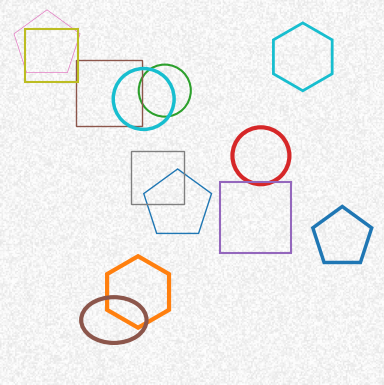[{"shape": "pentagon", "thickness": 2.5, "radius": 0.4, "center": [0.889, 0.383]}, {"shape": "pentagon", "thickness": 1, "radius": 0.46, "center": [0.461, 0.469]}, {"shape": "hexagon", "thickness": 3, "radius": 0.46, "center": [0.359, 0.242]}, {"shape": "circle", "thickness": 1.5, "radius": 0.34, "center": [0.428, 0.765]}, {"shape": "circle", "thickness": 3, "radius": 0.37, "center": [0.678, 0.595]}, {"shape": "square", "thickness": 1.5, "radius": 0.47, "center": [0.663, 0.435]}, {"shape": "oval", "thickness": 3, "radius": 0.42, "center": [0.296, 0.169]}, {"shape": "square", "thickness": 1, "radius": 0.43, "center": [0.284, 0.759]}, {"shape": "pentagon", "thickness": 0.5, "radius": 0.45, "center": [0.122, 0.884]}, {"shape": "square", "thickness": 1, "radius": 0.35, "center": [0.41, 0.539]}, {"shape": "square", "thickness": 1.5, "radius": 0.35, "center": [0.134, 0.856]}, {"shape": "hexagon", "thickness": 2, "radius": 0.44, "center": [0.786, 0.852]}, {"shape": "circle", "thickness": 2.5, "radius": 0.4, "center": [0.373, 0.743]}]